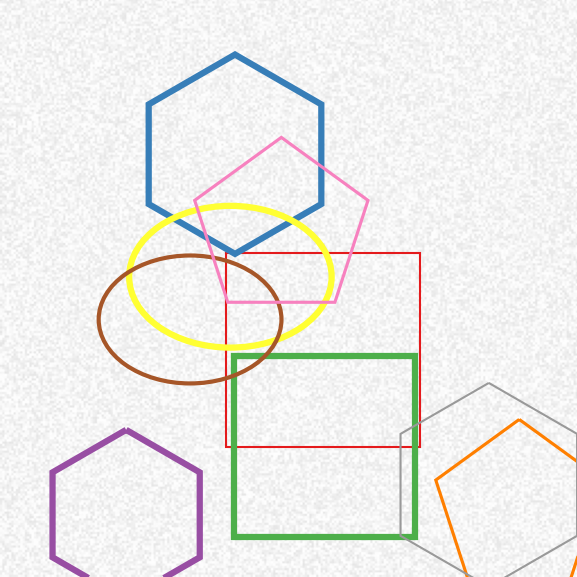[{"shape": "square", "thickness": 1, "radius": 0.84, "center": [0.559, 0.392]}, {"shape": "hexagon", "thickness": 3, "radius": 0.86, "center": [0.407, 0.732]}, {"shape": "square", "thickness": 3, "radius": 0.78, "center": [0.562, 0.226]}, {"shape": "hexagon", "thickness": 3, "radius": 0.74, "center": [0.218, 0.108]}, {"shape": "pentagon", "thickness": 1.5, "radius": 0.76, "center": [0.899, 0.121]}, {"shape": "oval", "thickness": 3, "radius": 0.88, "center": [0.399, 0.52]}, {"shape": "oval", "thickness": 2, "radius": 0.79, "center": [0.329, 0.446]}, {"shape": "pentagon", "thickness": 1.5, "radius": 0.79, "center": [0.487, 0.603]}, {"shape": "hexagon", "thickness": 1, "radius": 0.88, "center": [0.846, 0.16]}]